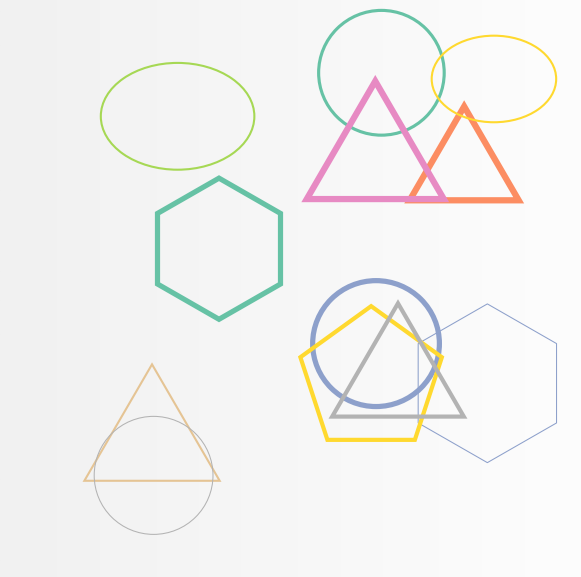[{"shape": "circle", "thickness": 1.5, "radius": 0.54, "center": [0.656, 0.873]}, {"shape": "hexagon", "thickness": 2.5, "radius": 0.61, "center": [0.377, 0.568]}, {"shape": "triangle", "thickness": 3, "radius": 0.54, "center": [0.799, 0.706]}, {"shape": "circle", "thickness": 2.5, "radius": 0.55, "center": [0.647, 0.404]}, {"shape": "hexagon", "thickness": 0.5, "radius": 0.69, "center": [0.838, 0.335]}, {"shape": "triangle", "thickness": 3, "radius": 0.68, "center": [0.646, 0.722]}, {"shape": "oval", "thickness": 1, "radius": 0.66, "center": [0.306, 0.798]}, {"shape": "pentagon", "thickness": 2, "radius": 0.64, "center": [0.639, 0.341]}, {"shape": "oval", "thickness": 1, "radius": 0.54, "center": [0.85, 0.862]}, {"shape": "triangle", "thickness": 1, "radius": 0.67, "center": [0.262, 0.234]}, {"shape": "triangle", "thickness": 2, "radius": 0.65, "center": [0.685, 0.343]}, {"shape": "circle", "thickness": 0.5, "radius": 0.51, "center": [0.264, 0.176]}]